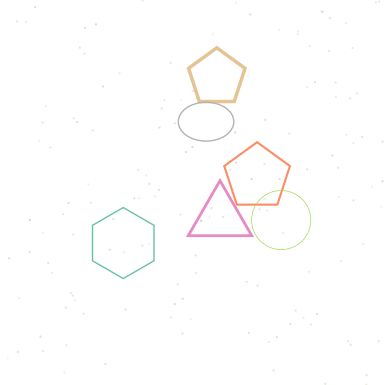[{"shape": "hexagon", "thickness": 1, "radius": 0.46, "center": [0.32, 0.369]}, {"shape": "pentagon", "thickness": 1.5, "radius": 0.45, "center": [0.668, 0.541]}, {"shape": "triangle", "thickness": 2, "radius": 0.48, "center": [0.571, 0.435]}, {"shape": "circle", "thickness": 0.5, "radius": 0.38, "center": [0.73, 0.428]}, {"shape": "pentagon", "thickness": 2.5, "radius": 0.39, "center": [0.563, 0.799]}, {"shape": "oval", "thickness": 1, "radius": 0.36, "center": [0.535, 0.684]}]